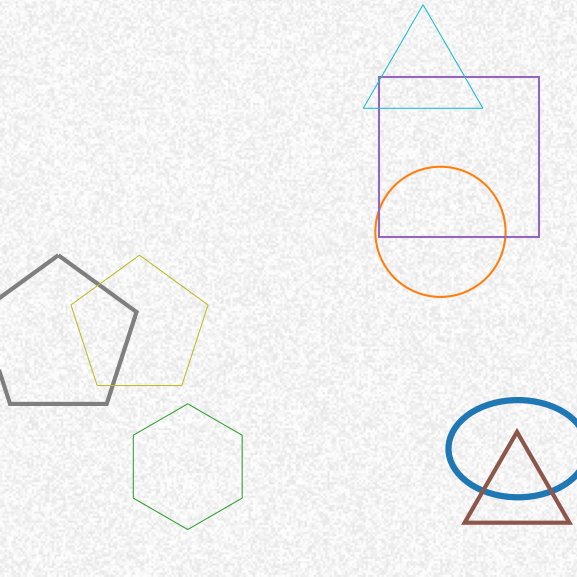[{"shape": "oval", "thickness": 3, "radius": 0.6, "center": [0.897, 0.222]}, {"shape": "circle", "thickness": 1, "radius": 0.56, "center": [0.763, 0.598]}, {"shape": "hexagon", "thickness": 0.5, "radius": 0.54, "center": [0.325, 0.191]}, {"shape": "square", "thickness": 1, "radius": 0.69, "center": [0.794, 0.727]}, {"shape": "triangle", "thickness": 2, "radius": 0.52, "center": [0.895, 0.146]}, {"shape": "pentagon", "thickness": 2, "radius": 0.71, "center": [0.101, 0.415]}, {"shape": "pentagon", "thickness": 0.5, "radius": 0.62, "center": [0.242, 0.433]}, {"shape": "triangle", "thickness": 0.5, "radius": 0.6, "center": [0.733, 0.871]}]